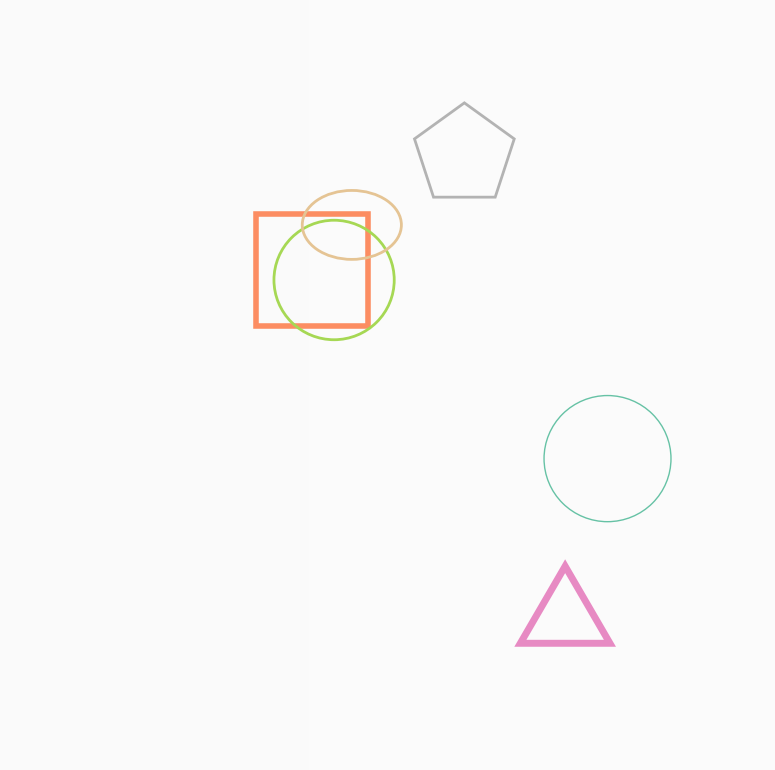[{"shape": "circle", "thickness": 0.5, "radius": 0.41, "center": [0.784, 0.404]}, {"shape": "square", "thickness": 2, "radius": 0.36, "center": [0.402, 0.65]}, {"shape": "triangle", "thickness": 2.5, "radius": 0.33, "center": [0.729, 0.198]}, {"shape": "circle", "thickness": 1, "radius": 0.39, "center": [0.431, 0.636]}, {"shape": "oval", "thickness": 1, "radius": 0.32, "center": [0.454, 0.708]}, {"shape": "pentagon", "thickness": 1, "radius": 0.34, "center": [0.599, 0.799]}]